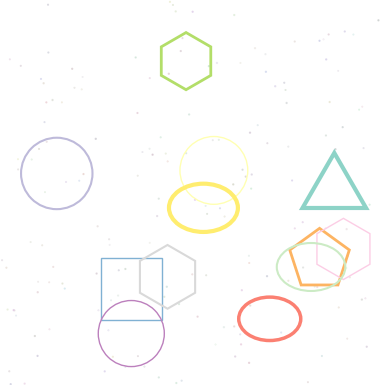[{"shape": "triangle", "thickness": 3, "radius": 0.48, "center": [0.868, 0.507]}, {"shape": "circle", "thickness": 1, "radius": 0.44, "center": [0.555, 0.557]}, {"shape": "circle", "thickness": 1.5, "radius": 0.46, "center": [0.147, 0.549]}, {"shape": "oval", "thickness": 2.5, "radius": 0.4, "center": [0.701, 0.172]}, {"shape": "square", "thickness": 1, "radius": 0.4, "center": [0.342, 0.25]}, {"shape": "pentagon", "thickness": 2, "radius": 0.41, "center": [0.83, 0.326]}, {"shape": "hexagon", "thickness": 2, "radius": 0.37, "center": [0.483, 0.841]}, {"shape": "hexagon", "thickness": 1, "radius": 0.4, "center": [0.892, 0.353]}, {"shape": "hexagon", "thickness": 1.5, "radius": 0.41, "center": [0.435, 0.281]}, {"shape": "circle", "thickness": 1, "radius": 0.43, "center": [0.341, 0.134]}, {"shape": "oval", "thickness": 1.5, "radius": 0.45, "center": [0.808, 0.307]}, {"shape": "oval", "thickness": 3, "radius": 0.45, "center": [0.528, 0.46]}]